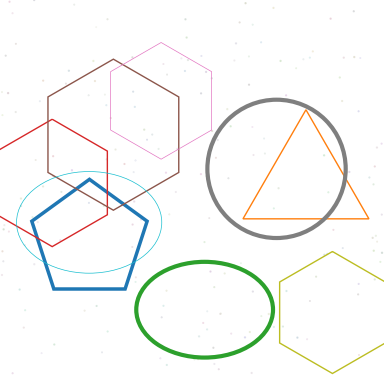[{"shape": "pentagon", "thickness": 2.5, "radius": 0.79, "center": [0.232, 0.377]}, {"shape": "triangle", "thickness": 1, "radius": 0.94, "center": [0.795, 0.526]}, {"shape": "oval", "thickness": 3, "radius": 0.89, "center": [0.532, 0.196]}, {"shape": "hexagon", "thickness": 1, "radius": 0.83, "center": [0.136, 0.525]}, {"shape": "hexagon", "thickness": 1, "radius": 0.98, "center": [0.294, 0.65]}, {"shape": "hexagon", "thickness": 0.5, "radius": 0.76, "center": [0.418, 0.738]}, {"shape": "circle", "thickness": 3, "radius": 0.9, "center": [0.718, 0.561]}, {"shape": "hexagon", "thickness": 1, "radius": 0.79, "center": [0.864, 0.188]}, {"shape": "oval", "thickness": 0.5, "radius": 0.94, "center": [0.232, 0.422]}]